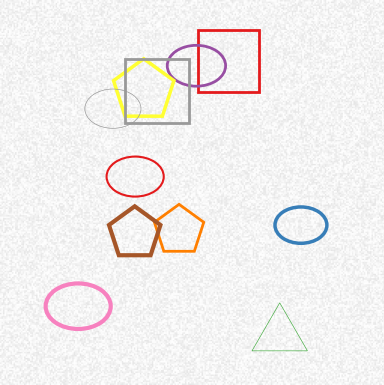[{"shape": "oval", "thickness": 1.5, "radius": 0.37, "center": [0.351, 0.541]}, {"shape": "square", "thickness": 2, "radius": 0.4, "center": [0.594, 0.842]}, {"shape": "oval", "thickness": 2.5, "radius": 0.34, "center": [0.782, 0.415]}, {"shape": "triangle", "thickness": 0.5, "radius": 0.42, "center": [0.727, 0.13]}, {"shape": "oval", "thickness": 2, "radius": 0.38, "center": [0.51, 0.829]}, {"shape": "pentagon", "thickness": 2, "radius": 0.34, "center": [0.465, 0.402]}, {"shape": "pentagon", "thickness": 2.5, "radius": 0.41, "center": [0.373, 0.765]}, {"shape": "pentagon", "thickness": 3, "radius": 0.35, "center": [0.35, 0.394]}, {"shape": "oval", "thickness": 3, "radius": 0.42, "center": [0.203, 0.205]}, {"shape": "square", "thickness": 2, "radius": 0.42, "center": [0.408, 0.764]}, {"shape": "oval", "thickness": 0.5, "radius": 0.36, "center": [0.293, 0.718]}]